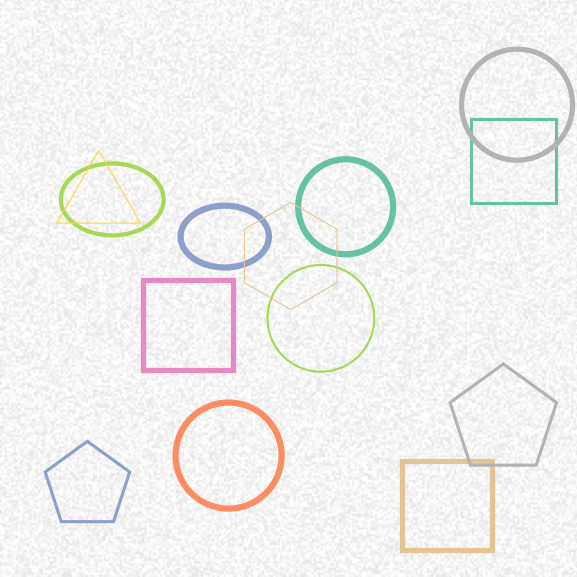[{"shape": "square", "thickness": 1.5, "radius": 0.37, "center": [0.889, 0.72]}, {"shape": "circle", "thickness": 3, "radius": 0.41, "center": [0.599, 0.641]}, {"shape": "circle", "thickness": 3, "radius": 0.46, "center": [0.396, 0.21]}, {"shape": "pentagon", "thickness": 1.5, "radius": 0.38, "center": [0.151, 0.158]}, {"shape": "oval", "thickness": 3, "radius": 0.38, "center": [0.389, 0.59]}, {"shape": "square", "thickness": 2.5, "radius": 0.39, "center": [0.326, 0.437]}, {"shape": "oval", "thickness": 2, "radius": 0.45, "center": [0.194, 0.654]}, {"shape": "circle", "thickness": 1, "radius": 0.46, "center": [0.556, 0.448]}, {"shape": "triangle", "thickness": 0.5, "radius": 0.42, "center": [0.171, 0.655]}, {"shape": "square", "thickness": 2.5, "radius": 0.39, "center": [0.774, 0.124]}, {"shape": "hexagon", "thickness": 0.5, "radius": 0.46, "center": [0.503, 0.556]}, {"shape": "pentagon", "thickness": 1.5, "radius": 0.48, "center": [0.872, 0.272]}, {"shape": "circle", "thickness": 2.5, "radius": 0.48, "center": [0.895, 0.818]}]